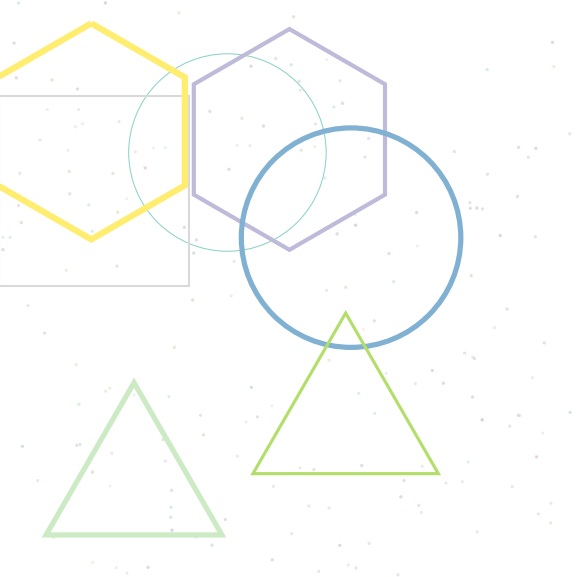[{"shape": "circle", "thickness": 0.5, "radius": 0.85, "center": [0.394, 0.735]}, {"shape": "hexagon", "thickness": 2, "radius": 0.96, "center": [0.501, 0.758]}, {"shape": "circle", "thickness": 2.5, "radius": 0.95, "center": [0.608, 0.588]}, {"shape": "triangle", "thickness": 1.5, "radius": 0.93, "center": [0.599, 0.272]}, {"shape": "square", "thickness": 1, "radius": 0.82, "center": [0.163, 0.669]}, {"shape": "triangle", "thickness": 2.5, "radius": 0.88, "center": [0.232, 0.161]}, {"shape": "hexagon", "thickness": 3, "radius": 0.94, "center": [0.158, 0.772]}]